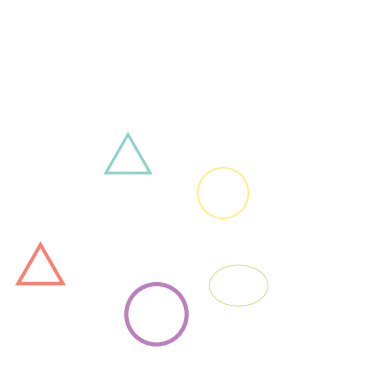[{"shape": "triangle", "thickness": 2, "radius": 0.33, "center": [0.332, 0.584]}, {"shape": "triangle", "thickness": 2.5, "radius": 0.34, "center": [0.105, 0.297]}, {"shape": "oval", "thickness": 0.5, "radius": 0.38, "center": [0.62, 0.258]}, {"shape": "circle", "thickness": 3, "radius": 0.39, "center": [0.406, 0.184]}, {"shape": "circle", "thickness": 1, "radius": 0.33, "center": [0.579, 0.498]}]